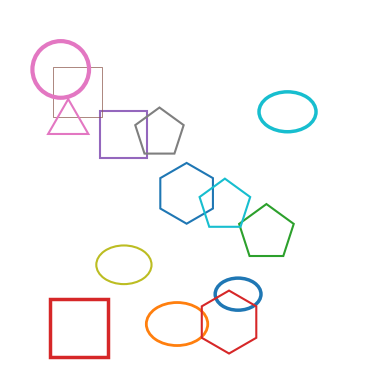[{"shape": "hexagon", "thickness": 1.5, "radius": 0.39, "center": [0.485, 0.498]}, {"shape": "oval", "thickness": 2.5, "radius": 0.3, "center": [0.618, 0.236]}, {"shape": "oval", "thickness": 2, "radius": 0.4, "center": [0.46, 0.158]}, {"shape": "pentagon", "thickness": 1.5, "radius": 0.37, "center": [0.692, 0.395]}, {"shape": "square", "thickness": 2.5, "radius": 0.38, "center": [0.205, 0.148]}, {"shape": "hexagon", "thickness": 1.5, "radius": 0.41, "center": [0.595, 0.164]}, {"shape": "square", "thickness": 1.5, "radius": 0.31, "center": [0.321, 0.651]}, {"shape": "square", "thickness": 0.5, "radius": 0.32, "center": [0.201, 0.761]}, {"shape": "triangle", "thickness": 1.5, "radius": 0.3, "center": [0.177, 0.682]}, {"shape": "circle", "thickness": 3, "radius": 0.37, "center": [0.158, 0.82]}, {"shape": "pentagon", "thickness": 1.5, "radius": 0.33, "center": [0.414, 0.655]}, {"shape": "oval", "thickness": 1.5, "radius": 0.36, "center": [0.322, 0.312]}, {"shape": "pentagon", "thickness": 1.5, "radius": 0.35, "center": [0.584, 0.467]}, {"shape": "oval", "thickness": 2.5, "radius": 0.37, "center": [0.747, 0.71]}]